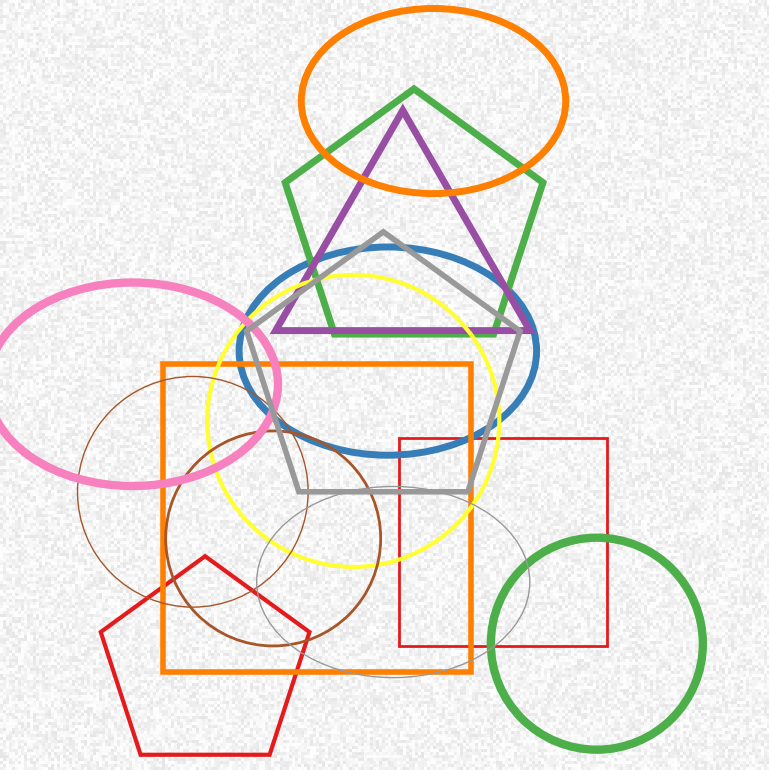[{"shape": "pentagon", "thickness": 1.5, "radius": 0.71, "center": [0.266, 0.135]}, {"shape": "square", "thickness": 1, "radius": 0.67, "center": [0.653, 0.296]}, {"shape": "oval", "thickness": 2.5, "radius": 0.97, "center": [0.504, 0.544]}, {"shape": "pentagon", "thickness": 2.5, "radius": 0.88, "center": [0.538, 0.709]}, {"shape": "circle", "thickness": 3, "radius": 0.69, "center": [0.775, 0.164]}, {"shape": "triangle", "thickness": 2.5, "radius": 0.95, "center": [0.523, 0.666]}, {"shape": "square", "thickness": 2, "radius": 1.0, "center": [0.412, 0.328]}, {"shape": "oval", "thickness": 2.5, "radius": 0.86, "center": [0.563, 0.869]}, {"shape": "circle", "thickness": 1.5, "radius": 0.95, "center": [0.459, 0.453]}, {"shape": "circle", "thickness": 0.5, "radius": 0.75, "center": [0.25, 0.361]}, {"shape": "circle", "thickness": 1, "radius": 0.7, "center": [0.355, 0.301]}, {"shape": "oval", "thickness": 3, "radius": 0.94, "center": [0.172, 0.501]}, {"shape": "pentagon", "thickness": 2, "radius": 0.93, "center": [0.498, 0.512]}, {"shape": "oval", "thickness": 0.5, "radius": 0.89, "center": [0.511, 0.244]}]